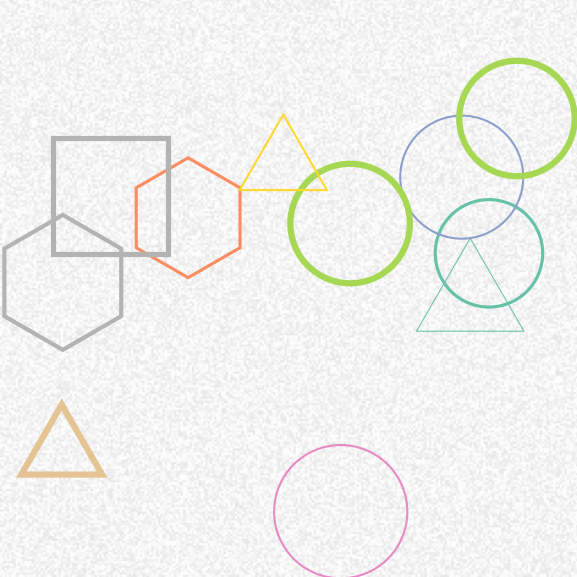[{"shape": "triangle", "thickness": 0.5, "radius": 0.54, "center": [0.814, 0.479]}, {"shape": "circle", "thickness": 1.5, "radius": 0.47, "center": [0.847, 0.56]}, {"shape": "hexagon", "thickness": 1.5, "radius": 0.52, "center": [0.326, 0.622]}, {"shape": "circle", "thickness": 1, "radius": 0.53, "center": [0.8, 0.692]}, {"shape": "circle", "thickness": 1, "radius": 0.58, "center": [0.59, 0.113]}, {"shape": "circle", "thickness": 3, "radius": 0.5, "center": [0.895, 0.794]}, {"shape": "circle", "thickness": 3, "radius": 0.52, "center": [0.606, 0.612]}, {"shape": "triangle", "thickness": 1, "radius": 0.44, "center": [0.491, 0.714]}, {"shape": "triangle", "thickness": 3, "radius": 0.4, "center": [0.107, 0.218]}, {"shape": "square", "thickness": 2.5, "radius": 0.5, "center": [0.191, 0.66]}, {"shape": "hexagon", "thickness": 2, "radius": 0.58, "center": [0.109, 0.51]}]